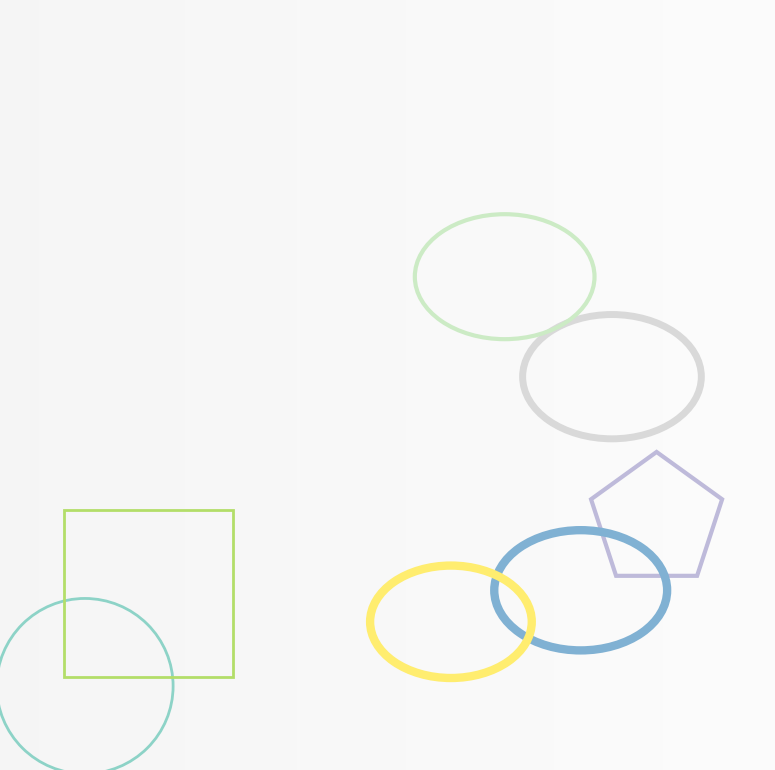[{"shape": "circle", "thickness": 1, "radius": 0.57, "center": [0.11, 0.109]}, {"shape": "pentagon", "thickness": 1.5, "radius": 0.44, "center": [0.847, 0.324]}, {"shape": "oval", "thickness": 3, "radius": 0.56, "center": [0.749, 0.233]}, {"shape": "square", "thickness": 1, "radius": 0.54, "center": [0.191, 0.229]}, {"shape": "oval", "thickness": 2.5, "radius": 0.58, "center": [0.79, 0.511]}, {"shape": "oval", "thickness": 1.5, "radius": 0.58, "center": [0.651, 0.641]}, {"shape": "oval", "thickness": 3, "radius": 0.52, "center": [0.582, 0.192]}]